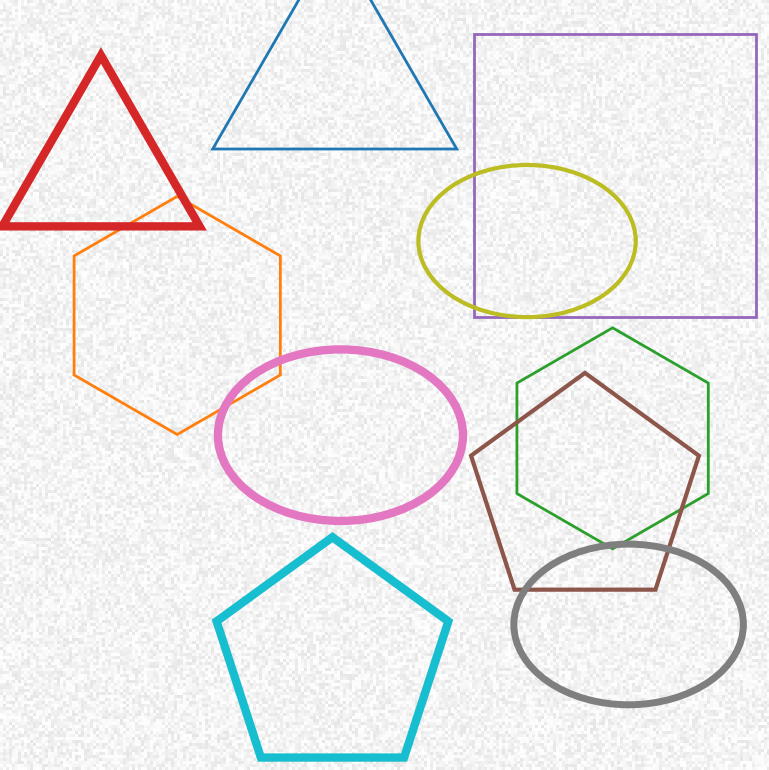[{"shape": "triangle", "thickness": 1, "radius": 0.91, "center": [0.435, 0.898]}, {"shape": "hexagon", "thickness": 1, "radius": 0.77, "center": [0.23, 0.59]}, {"shape": "hexagon", "thickness": 1, "radius": 0.72, "center": [0.796, 0.431]}, {"shape": "triangle", "thickness": 3, "radius": 0.74, "center": [0.131, 0.78]}, {"shape": "square", "thickness": 1, "radius": 0.92, "center": [0.799, 0.772]}, {"shape": "pentagon", "thickness": 1.5, "radius": 0.78, "center": [0.76, 0.36]}, {"shape": "oval", "thickness": 3, "radius": 0.8, "center": [0.442, 0.435]}, {"shape": "oval", "thickness": 2.5, "radius": 0.75, "center": [0.816, 0.189]}, {"shape": "oval", "thickness": 1.5, "radius": 0.71, "center": [0.684, 0.687]}, {"shape": "pentagon", "thickness": 3, "radius": 0.79, "center": [0.432, 0.144]}]